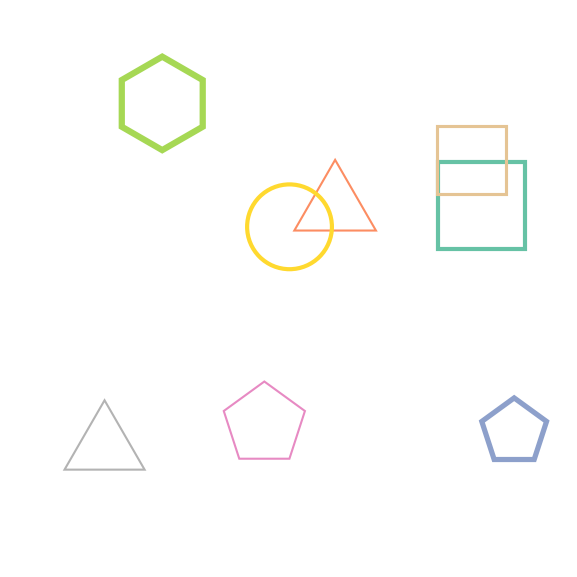[{"shape": "square", "thickness": 2, "radius": 0.38, "center": [0.834, 0.643]}, {"shape": "triangle", "thickness": 1, "radius": 0.41, "center": [0.58, 0.641]}, {"shape": "pentagon", "thickness": 2.5, "radius": 0.29, "center": [0.89, 0.251]}, {"shape": "pentagon", "thickness": 1, "radius": 0.37, "center": [0.458, 0.265]}, {"shape": "hexagon", "thickness": 3, "radius": 0.4, "center": [0.281, 0.82]}, {"shape": "circle", "thickness": 2, "radius": 0.37, "center": [0.501, 0.606]}, {"shape": "square", "thickness": 1.5, "radius": 0.3, "center": [0.816, 0.722]}, {"shape": "triangle", "thickness": 1, "radius": 0.4, "center": [0.181, 0.226]}]